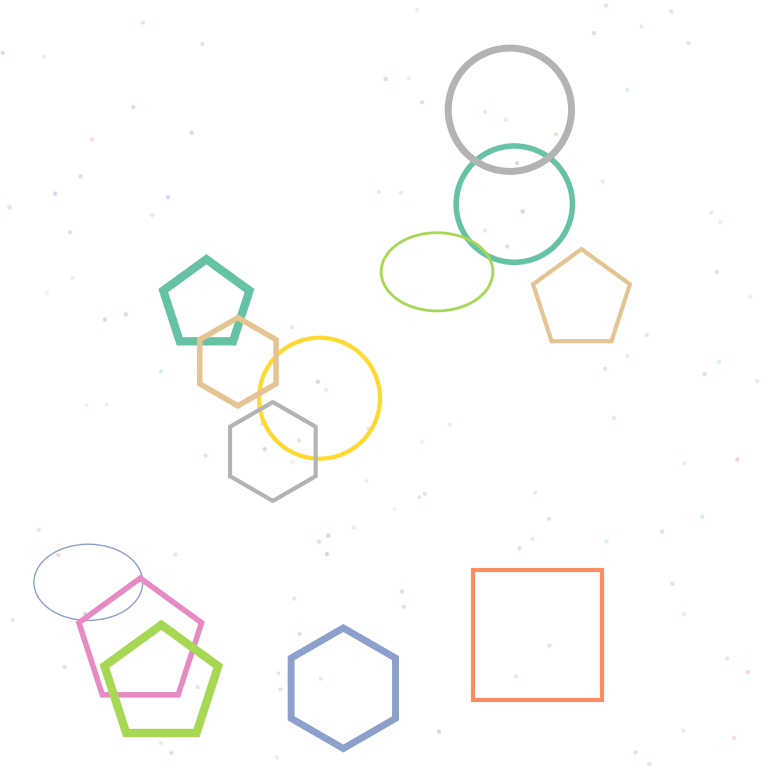[{"shape": "pentagon", "thickness": 3, "radius": 0.29, "center": [0.268, 0.604]}, {"shape": "circle", "thickness": 2, "radius": 0.38, "center": [0.668, 0.735]}, {"shape": "square", "thickness": 1.5, "radius": 0.42, "center": [0.698, 0.175]}, {"shape": "hexagon", "thickness": 2.5, "radius": 0.39, "center": [0.446, 0.106]}, {"shape": "oval", "thickness": 0.5, "radius": 0.35, "center": [0.115, 0.244]}, {"shape": "pentagon", "thickness": 2, "radius": 0.42, "center": [0.182, 0.165]}, {"shape": "pentagon", "thickness": 3, "radius": 0.39, "center": [0.21, 0.111]}, {"shape": "oval", "thickness": 1, "radius": 0.36, "center": [0.568, 0.647]}, {"shape": "circle", "thickness": 1.5, "radius": 0.39, "center": [0.415, 0.483]}, {"shape": "pentagon", "thickness": 1.5, "radius": 0.33, "center": [0.755, 0.61]}, {"shape": "hexagon", "thickness": 2, "radius": 0.29, "center": [0.309, 0.53]}, {"shape": "hexagon", "thickness": 1.5, "radius": 0.32, "center": [0.354, 0.414]}, {"shape": "circle", "thickness": 2.5, "radius": 0.4, "center": [0.662, 0.857]}]